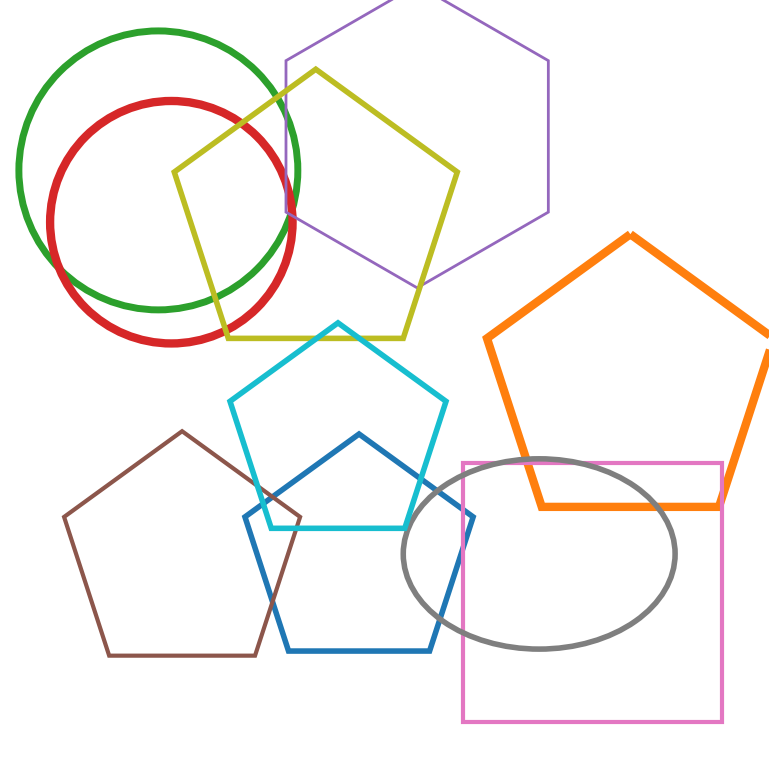[{"shape": "pentagon", "thickness": 2, "radius": 0.78, "center": [0.466, 0.281]}, {"shape": "pentagon", "thickness": 3, "radius": 0.98, "center": [0.819, 0.5]}, {"shape": "circle", "thickness": 2.5, "radius": 0.91, "center": [0.206, 0.779]}, {"shape": "circle", "thickness": 3, "radius": 0.79, "center": [0.223, 0.711]}, {"shape": "hexagon", "thickness": 1, "radius": 0.98, "center": [0.542, 0.823]}, {"shape": "pentagon", "thickness": 1.5, "radius": 0.81, "center": [0.236, 0.279]}, {"shape": "square", "thickness": 1.5, "radius": 0.84, "center": [0.769, 0.23]}, {"shape": "oval", "thickness": 2, "radius": 0.88, "center": [0.7, 0.281]}, {"shape": "pentagon", "thickness": 2, "radius": 0.97, "center": [0.41, 0.717]}, {"shape": "pentagon", "thickness": 2, "radius": 0.74, "center": [0.439, 0.433]}]